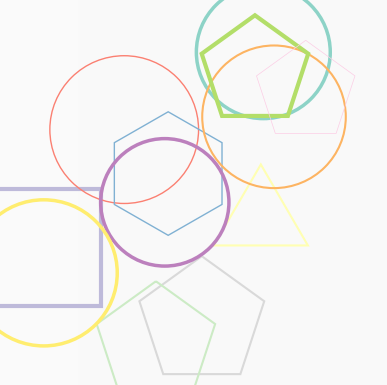[{"shape": "circle", "thickness": 2.5, "radius": 0.86, "center": [0.68, 0.865]}, {"shape": "triangle", "thickness": 1.5, "radius": 0.7, "center": [0.673, 0.433]}, {"shape": "square", "thickness": 3, "radius": 0.76, "center": [0.108, 0.358]}, {"shape": "circle", "thickness": 1, "radius": 0.96, "center": [0.321, 0.663]}, {"shape": "hexagon", "thickness": 1, "radius": 0.8, "center": [0.434, 0.549]}, {"shape": "circle", "thickness": 1.5, "radius": 0.93, "center": [0.707, 0.697]}, {"shape": "pentagon", "thickness": 3, "radius": 0.72, "center": [0.658, 0.816]}, {"shape": "pentagon", "thickness": 0.5, "radius": 0.67, "center": [0.789, 0.762]}, {"shape": "pentagon", "thickness": 1.5, "radius": 0.85, "center": [0.521, 0.165]}, {"shape": "circle", "thickness": 2.5, "radius": 0.83, "center": [0.425, 0.474]}, {"shape": "pentagon", "thickness": 1.5, "radius": 0.8, "center": [0.402, 0.109]}, {"shape": "circle", "thickness": 2.5, "radius": 0.95, "center": [0.113, 0.291]}]